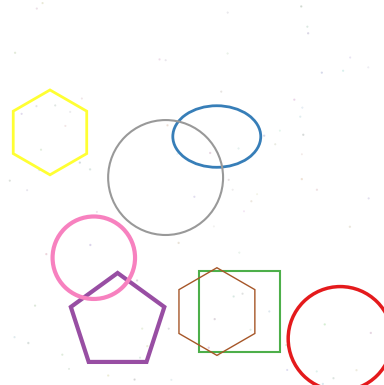[{"shape": "circle", "thickness": 2.5, "radius": 0.68, "center": [0.884, 0.12]}, {"shape": "oval", "thickness": 2, "radius": 0.57, "center": [0.563, 0.645]}, {"shape": "square", "thickness": 1.5, "radius": 0.52, "center": [0.622, 0.191]}, {"shape": "pentagon", "thickness": 3, "radius": 0.64, "center": [0.305, 0.163]}, {"shape": "hexagon", "thickness": 2, "radius": 0.55, "center": [0.13, 0.656]}, {"shape": "hexagon", "thickness": 1, "radius": 0.57, "center": [0.563, 0.191]}, {"shape": "circle", "thickness": 3, "radius": 0.54, "center": [0.244, 0.331]}, {"shape": "circle", "thickness": 1.5, "radius": 0.75, "center": [0.43, 0.539]}]